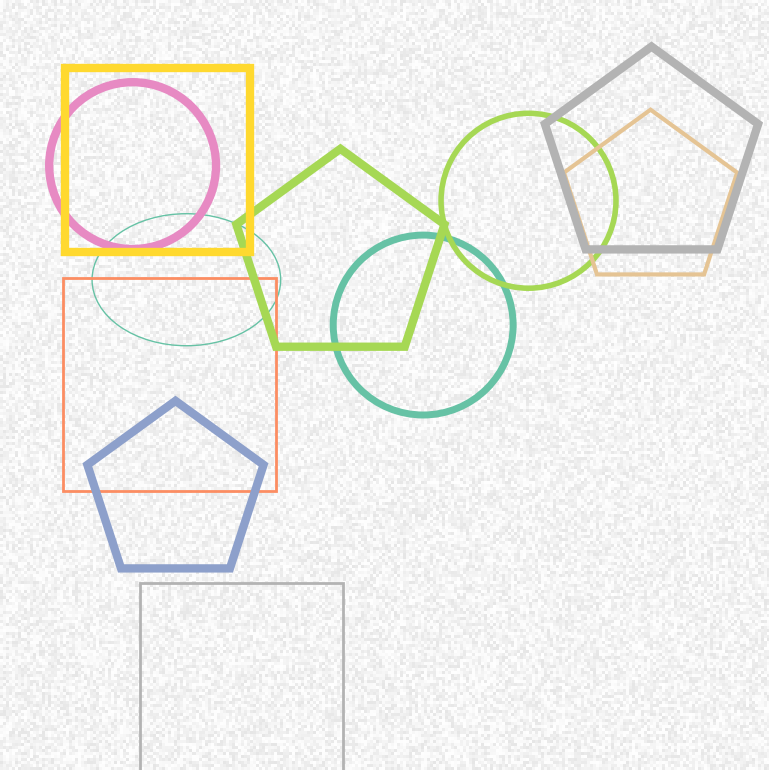[{"shape": "oval", "thickness": 0.5, "radius": 0.61, "center": [0.242, 0.637]}, {"shape": "circle", "thickness": 2.5, "radius": 0.58, "center": [0.55, 0.578]}, {"shape": "square", "thickness": 1, "radius": 0.69, "center": [0.22, 0.501]}, {"shape": "pentagon", "thickness": 3, "radius": 0.6, "center": [0.228, 0.359]}, {"shape": "circle", "thickness": 3, "radius": 0.54, "center": [0.172, 0.785]}, {"shape": "circle", "thickness": 2, "radius": 0.57, "center": [0.686, 0.739]}, {"shape": "pentagon", "thickness": 3, "radius": 0.71, "center": [0.442, 0.665]}, {"shape": "square", "thickness": 3, "radius": 0.6, "center": [0.205, 0.792]}, {"shape": "pentagon", "thickness": 1.5, "radius": 0.59, "center": [0.845, 0.739]}, {"shape": "square", "thickness": 1, "radius": 0.66, "center": [0.313, 0.11]}, {"shape": "pentagon", "thickness": 3, "radius": 0.73, "center": [0.846, 0.794]}]